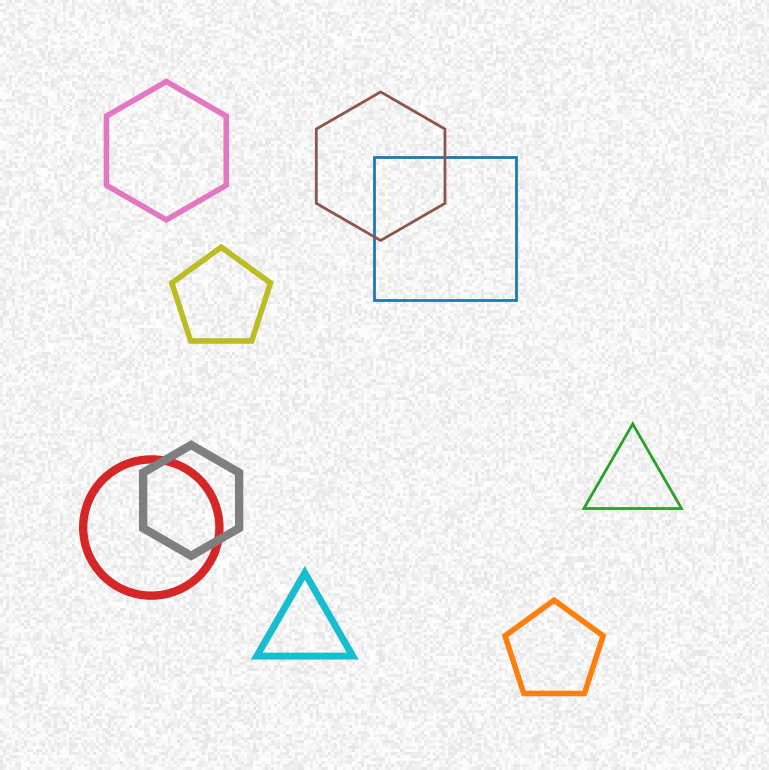[{"shape": "square", "thickness": 1, "radius": 0.46, "center": [0.578, 0.703]}, {"shape": "pentagon", "thickness": 2, "radius": 0.33, "center": [0.72, 0.154]}, {"shape": "triangle", "thickness": 1, "radius": 0.37, "center": [0.822, 0.376]}, {"shape": "circle", "thickness": 3, "radius": 0.44, "center": [0.196, 0.315]}, {"shape": "hexagon", "thickness": 1, "radius": 0.48, "center": [0.494, 0.784]}, {"shape": "hexagon", "thickness": 2, "radius": 0.45, "center": [0.216, 0.804]}, {"shape": "hexagon", "thickness": 3, "radius": 0.36, "center": [0.248, 0.35]}, {"shape": "pentagon", "thickness": 2, "radius": 0.34, "center": [0.287, 0.612]}, {"shape": "triangle", "thickness": 2.5, "radius": 0.36, "center": [0.396, 0.184]}]